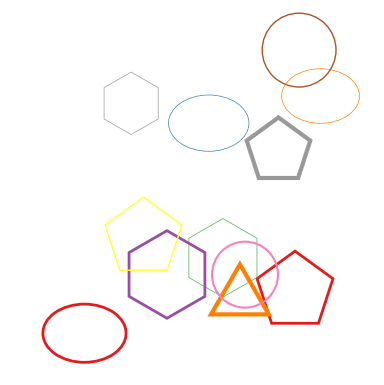[{"shape": "oval", "thickness": 2, "radius": 0.54, "center": [0.219, 0.134]}, {"shape": "pentagon", "thickness": 2, "radius": 0.52, "center": [0.766, 0.244]}, {"shape": "oval", "thickness": 0.5, "radius": 0.52, "center": [0.542, 0.68]}, {"shape": "hexagon", "thickness": 0.5, "radius": 0.51, "center": [0.579, 0.33]}, {"shape": "hexagon", "thickness": 2, "radius": 0.57, "center": [0.434, 0.287]}, {"shape": "triangle", "thickness": 3, "radius": 0.43, "center": [0.623, 0.227]}, {"shape": "oval", "thickness": 0.5, "radius": 0.51, "center": [0.833, 0.751]}, {"shape": "pentagon", "thickness": 1, "radius": 0.53, "center": [0.373, 0.383]}, {"shape": "circle", "thickness": 1, "radius": 0.48, "center": [0.777, 0.87]}, {"shape": "circle", "thickness": 1.5, "radius": 0.43, "center": [0.636, 0.287]}, {"shape": "hexagon", "thickness": 0.5, "radius": 0.41, "center": [0.341, 0.732]}, {"shape": "pentagon", "thickness": 3, "radius": 0.43, "center": [0.723, 0.608]}]